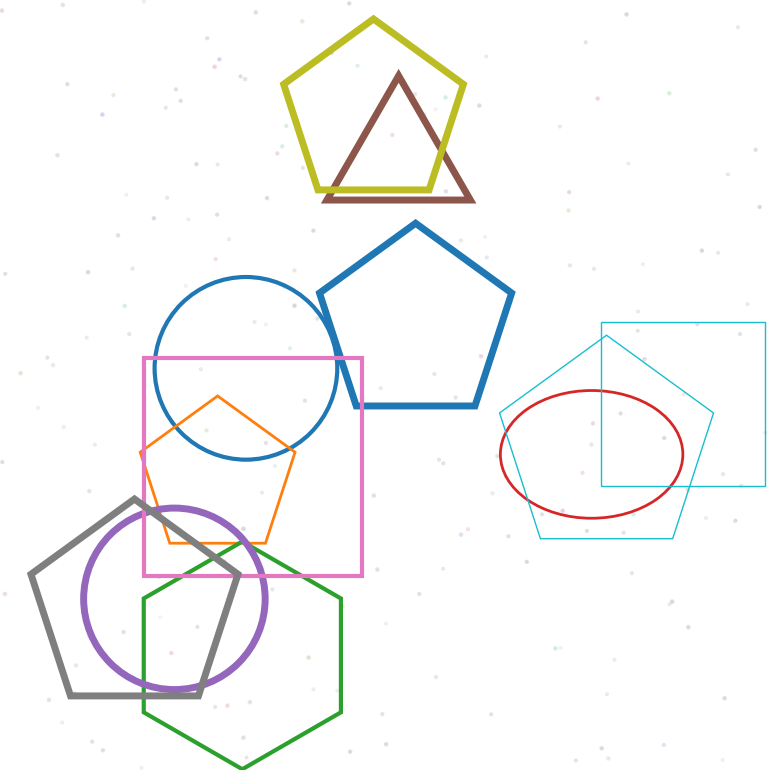[{"shape": "circle", "thickness": 1.5, "radius": 0.59, "center": [0.319, 0.522]}, {"shape": "pentagon", "thickness": 2.5, "radius": 0.66, "center": [0.54, 0.579]}, {"shape": "pentagon", "thickness": 1, "radius": 0.53, "center": [0.283, 0.38]}, {"shape": "hexagon", "thickness": 1.5, "radius": 0.74, "center": [0.315, 0.149]}, {"shape": "oval", "thickness": 1, "radius": 0.59, "center": [0.768, 0.41]}, {"shape": "circle", "thickness": 2.5, "radius": 0.59, "center": [0.226, 0.222]}, {"shape": "triangle", "thickness": 2.5, "radius": 0.54, "center": [0.518, 0.794]}, {"shape": "square", "thickness": 1.5, "radius": 0.71, "center": [0.329, 0.393]}, {"shape": "pentagon", "thickness": 2.5, "radius": 0.71, "center": [0.175, 0.211]}, {"shape": "pentagon", "thickness": 2.5, "radius": 0.61, "center": [0.485, 0.853]}, {"shape": "pentagon", "thickness": 0.5, "radius": 0.73, "center": [0.788, 0.419]}, {"shape": "square", "thickness": 0.5, "radius": 0.53, "center": [0.887, 0.475]}]